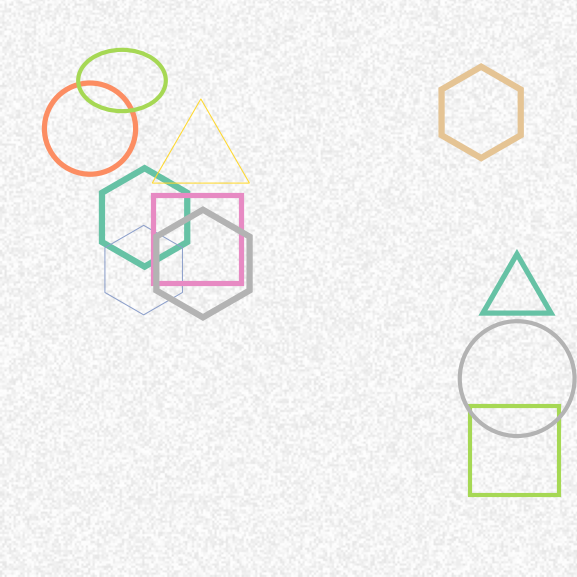[{"shape": "hexagon", "thickness": 3, "radius": 0.43, "center": [0.25, 0.623]}, {"shape": "triangle", "thickness": 2.5, "radius": 0.34, "center": [0.895, 0.491]}, {"shape": "circle", "thickness": 2.5, "radius": 0.39, "center": [0.156, 0.776]}, {"shape": "hexagon", "thickness": 0.5, "radius": 0.39, "center": [0.249, 0.531]}, {"shape": "square", "thickness": 2.5, "radius": 0.38, "center": [0.341, 0.585]}, {"shape": "square", "thickness": 2, "radius": 0.39, "center": [0.891, 0.219]}, {"shape": "oval", "thickness": 2, "radius": 0.38, "center": [0.211, 0.86]}, {"shape": "triangle", "thickness": 0.5, "radius": 0.49, "center": [0.348, 0.731]}, {"shape": "hexagon", "thickness": 3, "radius": 0.4, "center": [0.833, 0.805]}, {"shape": "circle", "thickness": 2, "radius": 0.5, "center": [0.896, 0.344]}, {"shape": "hexagon", "thickness": 3, "radius": 0.47, "center": [0.351, 0.543]}]